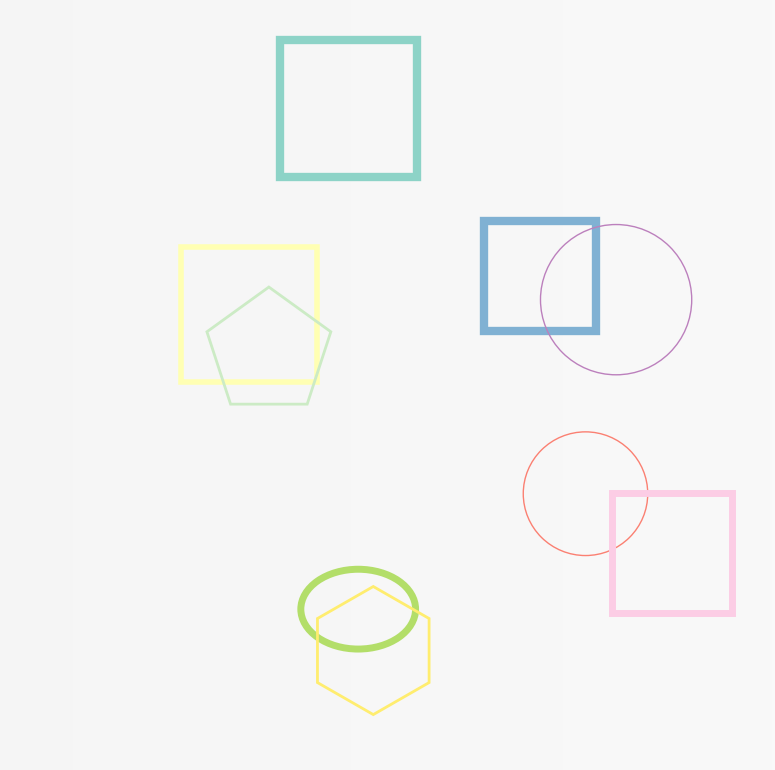[{"shape": "square", "thickness": 3, "radius": 0.44, "center": [0.45, 0.859]}, {"shape": "square", "thickness": 2, "radius": 0.44, "center": [0.321, 0.591]}, {"shape": "circle", "thickness": 0.5, "radius": 0.4, "center": [0.755, 0.359]}, {"shape": "square", "thickness": 3, "radius": 0.36, "center": [0.697, 0.641]}, {"shape": "oval", "thickness": 2.5, "radius": 0.37, "center": [0.462, 0.209]}, {"shape": "square", "thickness": 2.5, "radius": 0.39, "center": [0.867, 0.282]}, {"shape": "circle", "thickness": 0.5, "radius": 0.49, "center": [0.795, 0.611]}, {"shape": "pentagon", "thickness": 1, "radius": 0.42, "center": [0.347, 0.543]}, {"shape": "hexagon", "thickness": 1, "radius": 0.42, "center": [0.482, 0.155]}]